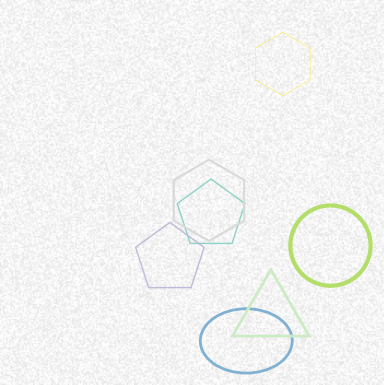[{"shape": "pentagon", "thickness": 1, "radius": 0.46, "center": [0.548, 0.443]}, {"shape": "pentagon", "thickness": 1, "radius": 0.47, "center": [0.441, 0.329]}, {"shape": "oval", "thickness": 2, "radius": 0.6, "center": [0.64, 0.115]}, {"shape": "circle", "thickness": 3, "radius": 0.52, "center": [0.858, 0.362]}, {"shape": "hexagon", "thickness": 1.5, "radius": 0.53, "center": [0.543, 0.48]}, {"shape": "triangle", "thickness": 2, "radius": 0.58, "center": [0.703, 0.185]}, {"shape": "hexagon", "thickness": 0.5, "radius": 0.41, "center": [0.734, 0.834]}]